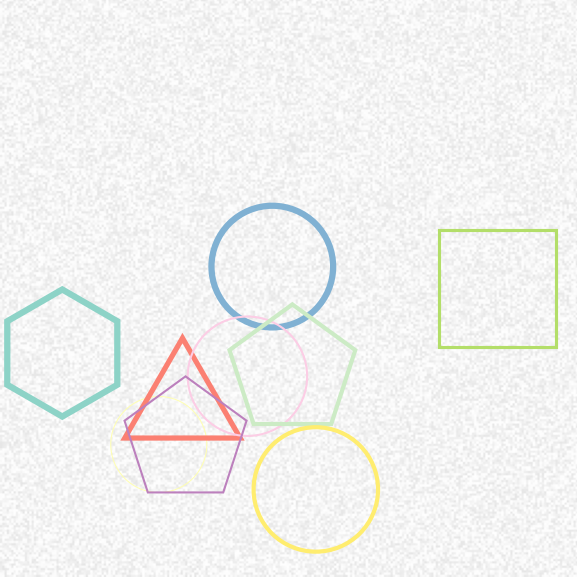[{"shape": "hexagon", "thickness": 3, "radius": 0.55, "center": [0.108, 0.388]}, {"shape": "circle", "thickness": 0.5, "radius": 0.42, "center": [0.275, 0.229]}, {"shape": "triangle", "thickness": 2.5, "radius": 0.58, "center": [0.316, 0.298]}, {"shape": "circle", "thickness": 3, "radius": 0.53, "center": [0.472, 0.538]}, {"shape": "square", "thickness": 1.5, "radius": 0.51, "center": [0.862, 0.5]}, {"shape": "circle", "thickness": 1, "radius": 0.52, "center": [0.428, 0.348]}, {"shape": "pentagon", "thickness": 1, "radius": 0.56, "center": [0.321, 0.236]}, {"shape": "pentagon", "thickness": 2, "radius": 0.57, "center": [0.506, 0.358]}, {"shape": "circle", "thickness": 2, "radius": 0.54, "center": [0.547, 0.152]}]